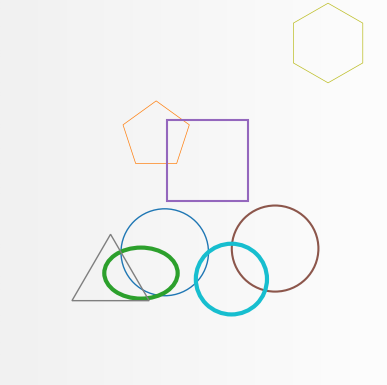[{"shape": "circle", "thickness": 1, "radius": 0.56, "center": [0.425, 0.345]}, {"shape": "pentagon", "thickness": 0.5, "radius": 0.45, "center": [0.403, 0.648]}, {"shape": "oval", "thickness": 3, "radius": 0.47, "center": [0.364, 0.291]}, {"shape": "square", "thickness": 1.5, "radius": 0.53, "center": [0.536, 0.583]}, {"shape": "circle", "thickness": 1.5, "radius": 0.56, "center": [0.71, 0.354]}, {"shape": "triangle", "thickness": 1, "radius": 0.57, "center": [0.285, 0.277]}, {"shape": "hexagon", "thickness": 0.5, "radius": 0.52, "center": [0.847, 0.888]}, {"shape": "circle", "thickness": 3, "radius": 0.46, "center": [0.597, 0.275]}]